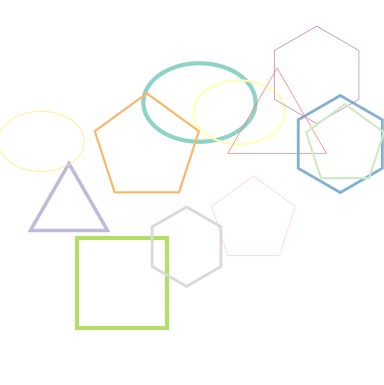[{"shape": "oval", "thickness": 3, "radius": 0.73, "center": [0.518, 0.734]}, {"shape": "oval", "thickness": 1.5, "radius": 0.59, "center": [0.621, 0.708]}, {"shape": "triangle", "thickness": 2.5, "radius": 0.58, "center": [0.179, 0.459]}, {"shape": "triangle", "thickness": 0.5, "radius": 0.74, "center": [0.72, 0.675]}, {"shape": "hexagon", "thickness": 2, "radius": 0.63, "center": [0.884, 0.626]}, {"shape": "pentagon", "thickness": 1.5, "radius": 0.71, "center": [0.381, 0.615]}, {"shape": "square", "thickness": 3, "radius": 0.58, "center": [0.317, 0.265]}, {"shape": "pentagon", "thickness": 0.5, "radius": 0.57, "center": [0.659, 0.429]}, {"shape": "hexagon", "thickness": 2, "radius": 0.52, "center": [0.485, 0.359]}, {"shape": "hexagon", "thickness": 0.5, "radius": 0.63, "center": [0.823, 0.806]}, {"shape": "pentagon", "thickness": 1.5, "radius": 0.53, "center": [0.896, 0.623]}, {"shape": "oval", "thickness": 0.5, "radius": 0.56, "center": [0.107, 0.633]}]